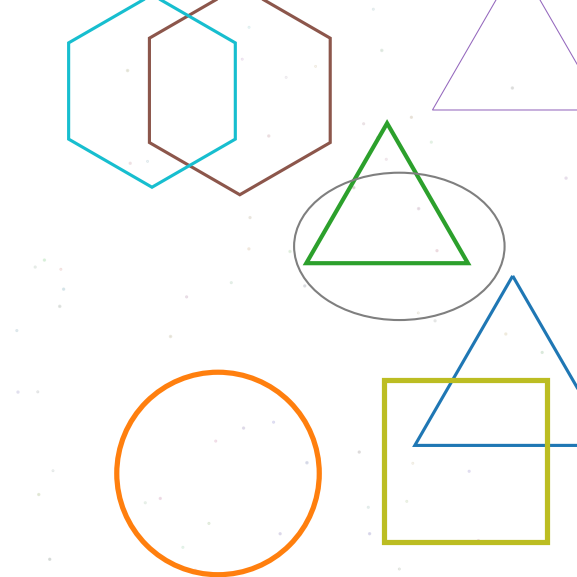[{"shape": "triangle", "thickness": 1.5, "radius": 0.98, "center": [0.888, 0.326]}, {"shape": "circle", "thickness": 2.5, "radius": 0.88, "center": [0.378, 0.179]}, {"shape": "triangle", "thickness": 2, "radius": 0.81, "center": [0.67, 0.624]}, {"shape": "triangle", "thickness": 0.5, "radius": 0.86, "center": [0.897, 0.894]}, {"shape": "hexagon", "thickness": 1.5, "radius": 0.9, "center": [0.415, 0.843]}, {"shape": "oval", "thickness": 1, "radius": 0.91, "center": [0.691, 0.573]}, {"shape": "square", "thickness": 2.5, "radius": 0.7, "center": [0.806, 0.201]}, {"shape": "hexagon", "thickness": 1.5, "radius": 0.83, "center": [0.263, 0.842]}]